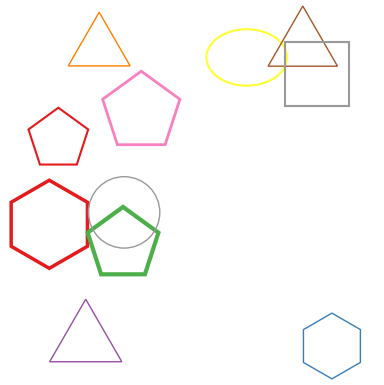[{"shape": "hexagon", "thickness": 2.5, "radius": 0.57, "center": [0.128, 0.417]}, {"shape": "pentagon", "thickness": 1.5, "radius": 0.41, "center": [0.152, 0.639]}, {"shape": "hexagon", "thickness": 1, "radius": 0.43, "center": [0.862, 0.101]}, {"shape": "pentagon", "thickness": 3, "radius": 0.48, "center": [0.32, 0.366]}, {"shape": "triangle", "thickness": 1, "radius": 0.54, "center": [0.223, 0.115]}, {"shape": "triangle", "thickness": 1, "radius": 0.46, "center": [0.258, 0.875]}, {"shape": "oval", "thickness": 1.5, "radius": 0.52, "center": [0.641, 0.851]}, {"shape": "triangle", "thickness": 1, "radius": 0.52, "center": [0.786, 0.88]}, {"shape": "pentagon", "thickness": 2, "radius": 0.53, "center": [0.367, 0.71]}, {"shape": "square", "thickness": 1.5, "radius": 0.41, "center": [0.823, 0.807]}, {"shape": "circle", "thickness": 1, "radius": 0.46, "center": [0.322, 0.448]}]